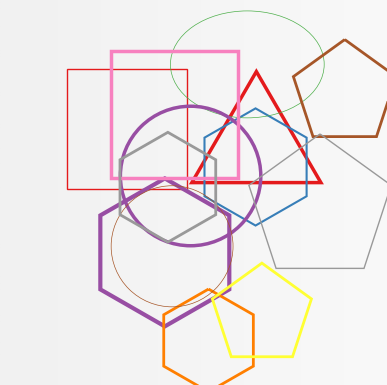[{"shape": "square", "thickness": 1, "radius": 0.78, "center": [0.328, 0.664]}, {"shape": "triangle", "thickness": 2.5, "radius": 0.96, "center": [0.662, 0.622]}, {"shape": "hexagon", "thickness": 1.5, "radius": 0.76, "center": [0.659, 0.566]}, {"shape": "oval", "thickness": 0.5, "radius": 0.99, "center": [0.638, 0.833]}, {"shape": "circle", "thickness": 2.5, "radius": 0.91, "center": [0.492, 0.543]}, {"shape": "hexagon", "thickness": 3, "radius": 0.96, "center": [0.425, 0.344]}, {"shape": "hexagon", "thickness": 2, "radius": 0.67, "center": [0.538, 0.116]}, {"shape": "pentagon", "thickness": 2, "radius": 0.67, "center": [0.676, 0.182]}, {"shape": "pentagon", "thickness": 2, "radius": 0.7, "center": [0.89, 0.758]}, {"shape": "circle", "thickness": 0.5, "radius": 0.79, "center": [0.444, 0.36]}, {"shape": "square", "thickness": 2.5, "radius": 0.82, "center": [0.451, 0.702]}, {"shape": "pentagon", "thickness": 1, "radius": 0.97, "center": [0.826, 0.459]}, {"shape": "hexagon", "thickness": 2, "radius": 0.71, "center": [0.433, 0.514]}]